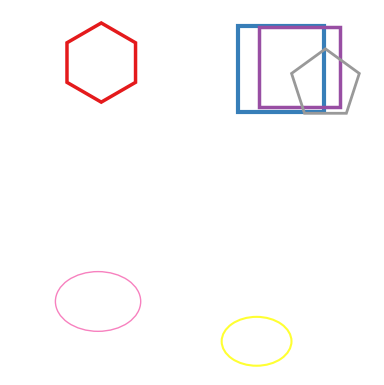[{"shape": "hexagon", "thickness": 2.5, "radius": 0.51, "center": [0.263, 0.838]}, {"shape": "square", "thickness": 3, "radius": 0.56, "center": [0.729, 0.821]}, {"shape": "square", "thickness": 2.5, "radius": 0.52, "center": [0.778, 0.825]}, {"shape": "oval", "thickness": 1.5, "radius": 0.45, "center": [0.666, 0.114]}, {"shape": "oval", "thickness": 1, "radius": 0.55, "center": [0.255, 0.217]}, {"shape": "pentagon", "thickness": 2, "radius": 0.46, "center": [0.845, 0.781]}]